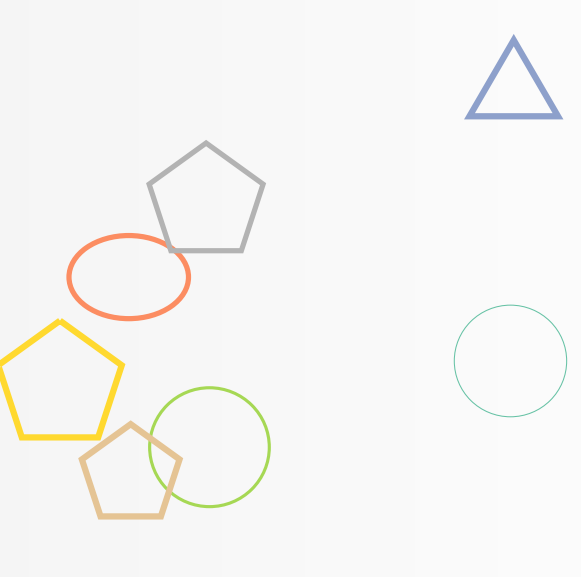[{"shape": "circle", "thickness": 0.5, "radius": 0.48, "center": [0.878, 0.374]}, {"shape": "oval", "thickness": 2.5, "radius": 0.51, "center": [0.221, 0.519]}, {"shape": "triangle", "thickness": 3, "radius": 0.44, "center": [0.884, 0.842]}, {"shape": "circle", "thickness": 1.5, "radius": 0.51, "center": [0.36, 0.225]}, {"shape": "pentagon", "thickness": 3, "radius": 0.56, "center": [0.103, 0.332]}, {"shape": "pentagon", "thickness": 3, "radius": 0.44, "center": [0.225, 0.176]}, {"shape": "pentagon", "thickness": 2.5, "radius": 0.52, "center": [0.355, 0.648]}]